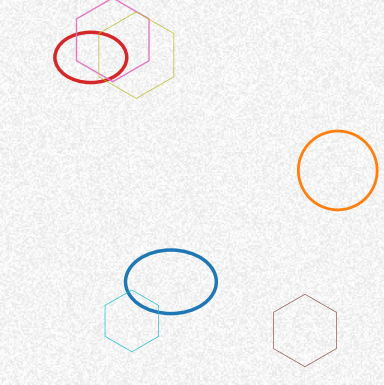[{"shape": "oval", "thickness": 2.5, "radius": 0.59, "center": [0.444, 0.268]}, {"shape": "circle", "thickness": 2, "radius": 0.51, "center": [0.877, 0.557]}, {"shape": "oval", "thickness": 2.5, "radius": 0.47, "center": [0.236, 0.851]}, {"shape": "hexagon", "thickness": 0.5, "radius": 0.47, "center": [0.792, 0.142]}, {"shape": "hexagon", "thickness": 1, "radius": 0.54, "center": [0.293, 0.897]}, {"shape": "hexagon", "thickness": 0.5, "radius": 0.56, "center": [0.354, 0.857]}, {"shape": "hexagon", "thickness": 0.5, "radius": 0.4, "center": [0.342, 0.167]}]